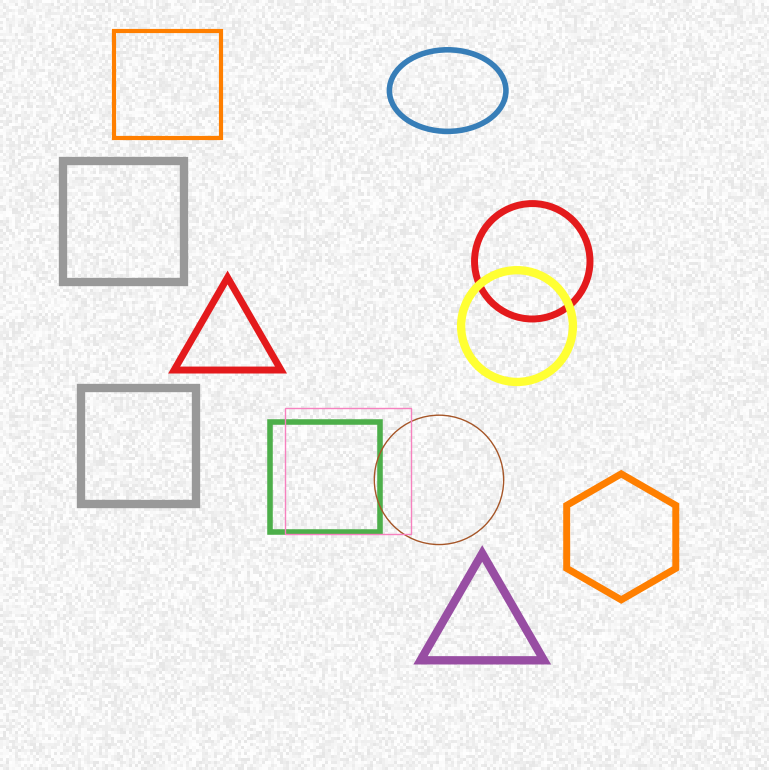[{"shape": "triangle", "thickness": 2.5, "radius": 0.4, "center": [0.296, 0.559]}, {"shape": "circle", "thickness": 2.5, "radius": 0.37, "center": [0.691, 0.661]}, {"shape": "oval", "thickness": 2, "radius": 0.38, "center": [0.581, 0.882]}, {"shape": "square", "thickness": 2, "radius": 0.36, "center": [0.422, 0.381]}, {"shape": "triangle", "thickness": 3, "radius": 0.46, "center": [0.626, 0.189]}, {"shape": "hexagon", "thickness": 2.5, "radius": 0.41, "center": [0.807, 0.303]}, {"shape": "square", "thickness": 1.5, "radius": 0.35, "center": [0.218, 0.89]}, {"shape": "circle", "thickness": 3, "radius": 0.36, "center": [0.671, 0.577]}, {"shape": "circle", "thickness": 0.5, "radius": 0.42, "center": [0.57, 0.377]}, {"shape": "square", "thickness": 0.5, "radius": 0.41, "center": [0.452, 0.388]}, {"shape": "square", "thickness": 3, "radius": 0.39, "center": [0.16, 0.713]}, {"shape": "square", "thickness": 3, "radius": 0.37, "center": [0.18, 0.421]}]